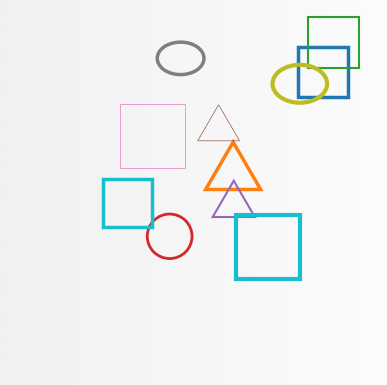[{"shape": "square", "thickness": 2.5, "radius": 0.33, "center": [0.834, 0.812]}, {"shape": "triangle", "thickness": 2.5, "radius": 0.41, "center": [0.602, 0.549]}, {"shape": "square", "thickness": 1.5, "radius": 0.33, "center": [0.861, 0.89]}, {"shape": "circle", "thickness": 2, "radius": 0.29, "center": [0.438, 0.386]}, {"shape": "triangle", "thickness": 1.5, "radius": 0.31, "center": [0.603, 0.468]}, {"shape": "triangle", "thickness": 0.5, "radius": 0.31, "center": [0.564, 0.665]}, {"shape": "square", "thickness": 0.5, "radius": 0.42, "center": [0.393, 0.648]}, {"shape": "oval", "thickness": 2.5, "radius": 0.3, "center": [0.466, 0.848]}, {"shape": "oval", "thickness": 3, "radius": 0.35, "center": [0.774, 0.782]}, {"shape": "square", "thickness": 3, "radius": 0.41, "center": [0.692, 0.358]}, {"shape": "square", "thickness": 2.5, "radius": 0.31, "center": [0.33, 0.472]}]